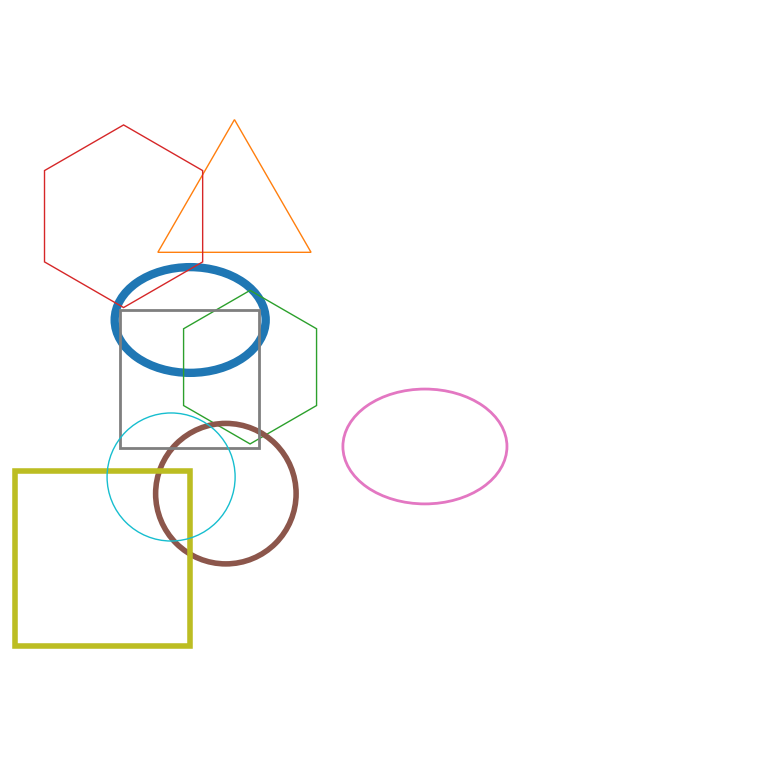[{"shape": "oval", "thickness": 3, "radius": 0.49, "center": [0.247, 0.584]}, {"shape": "triangle", "thickness": 0.5, "radius": 0.57, "center": [0.304, 0.73]}, {"shape": "hexagon", "thickness": 0.5, "radius": 0.5, "center": [0.325, 0.523]}, {"shape": "hexagon", "thickness": 0.5, "radius": 0.59, "center": [0.16, 0.719]}, {"shape": "circle", "thickness": 2, "radius": 0.46, "center": [0.293, 0.359]}, {"shape": "oval", "thickness": 1, "radius": 0.53, "center": [0.552, 0.42]}, {"shape": "square", "thickness": 1, "radius": 0.45, "center": [0.246, 0.508]}, {"shape": "square", "thickness": 2, "radius": 0.57, "center": [0.133, 0.274]}, {"shape": "circle", "thickness": 0.5, "radius": 0.42, "center": [0.222, 0.381]}]